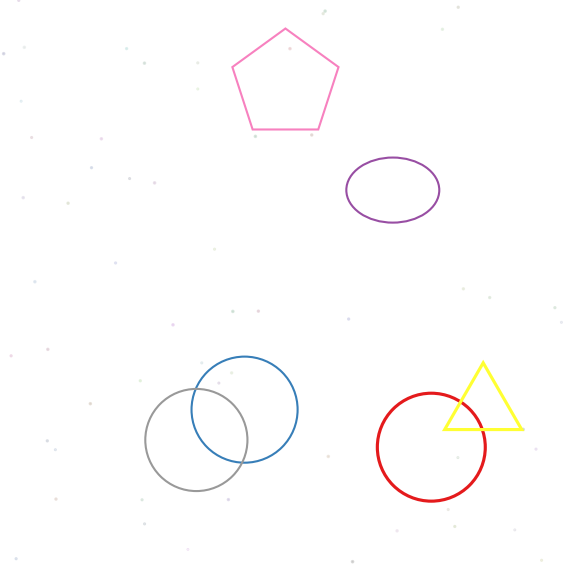[{"shape": "circle", "thickness": 1.5, "radius": 0.47, "center": [0.747, 0.225]}, {"shape": "circle", "thickness": 1, "radius": 0.46, "center": [0.423, 0.29]}, {"shape": "oval", "thickness": 1, "radius": 0.4, "center": [0.68, 0.67]}, {"shape": "triangle", "thickness": 1.5, "radius": 0.39, "center": [0.837, 0.294]}, {"shape": "pentagon", "thickness": 1, "radius": 0.48, "center": [0.494, 0.853]}, {"shape": "circle", "thickness": 1, "radius": 0.44, "center": [0.34, 0.237]}]